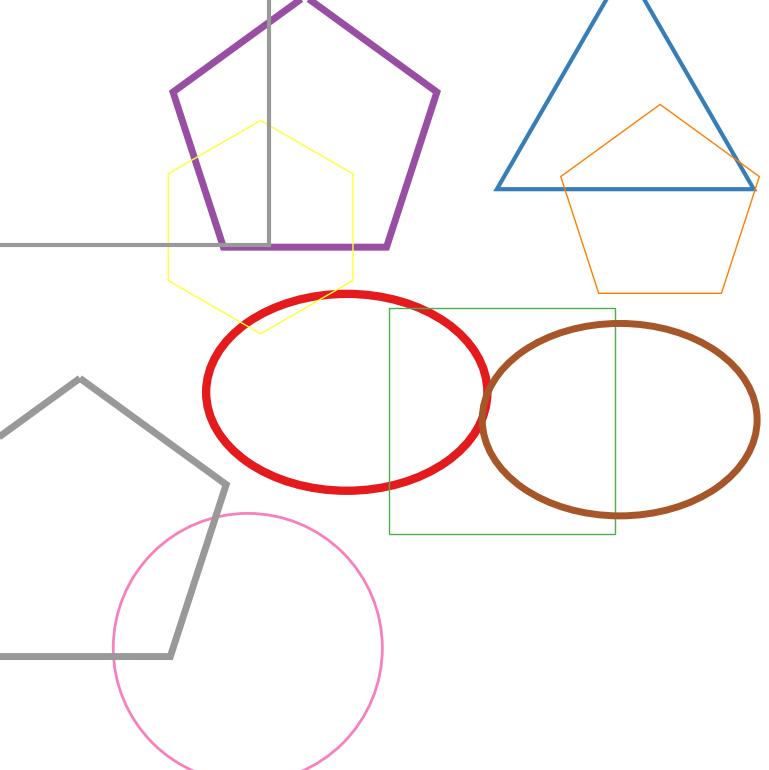[{"shape": "oval", "thickness": 3, "radius": 0.91, "center": [0.45, 0.491]}, {"shape": "triangle", "thickness": 1.5, "radius": 0.96, "center": [0.812, 0.851]}, {"shape": "square", "thickness": 0.5, "radius": 0.73, "center": [0.652, 0.453]}, {"shape": "pentagon", "thickness": 2.5, "radius": 0.9, "center": [0.396, 0.825]}, {"shape": "pentagon", "thickness": 0.5, "radius": 0.68, "center": [0.857, 0.729]}, {"shape": "hexagon", "thickness": 0.5, "radius": 0.69, "center": [0.338, 0.705]}, {"shape": "oval", "thickness": 2.5, "radius": 0.89, "center": [0.805, 0.455]}, {"shape": "circle", "thickness": 1, "radius": 0.87, "center": [0.322, 0.159]}, {"shape": "pentagon", "thickness": 2.5, "radius": 1.0, "center": [0.104, 0.309]}, {"shape": "square", "thickness": 1.5, "radius": 0.95, "center": [0.159, 0.872]}]